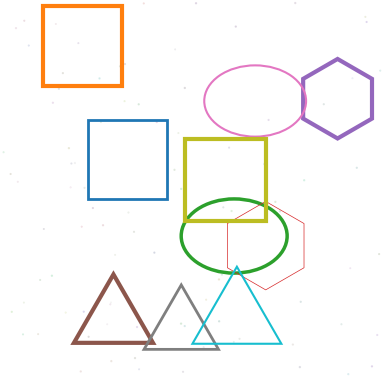[{"shape": "square", "thickness": 2, "radius": 0.51, "center": [0.332, 0.586]}, {"shape": "square", "thickness": 3, "radius": 0.52, "center": [0.214, 0.881]}, {"shape": "oval", "thickness": 2.5, "radius": 0.69, "center": [0.608, 0.387]}, {"shape": "hexagon", "thickness": 0.5, "radius": 0.57, "center": [0.69, 0.362]}, {"shape": "hexagon", "thickness": 3, "radius": 0.52, "center": [0.877, 0.744]}, {"shape": "triangle", "thickness": 3, "radius": 0.59, "center": [0.295, 0.169]}, {"shape": "oval", "thickness": 1.5, "radius": 0.66, "center": [0.663, 0.738]}, {"shape": "triangle", "thickness": 2, "radius": 0.56, "center": [0.471, 0.148]}, {"shape": "square", "thickness": 3, "radius": 0.53, "center": [0.586, 0.533]}, {"shape": "triangle", "thickness": 1.5, "radius": 0.67, "center": [0.615, 0.174]}]